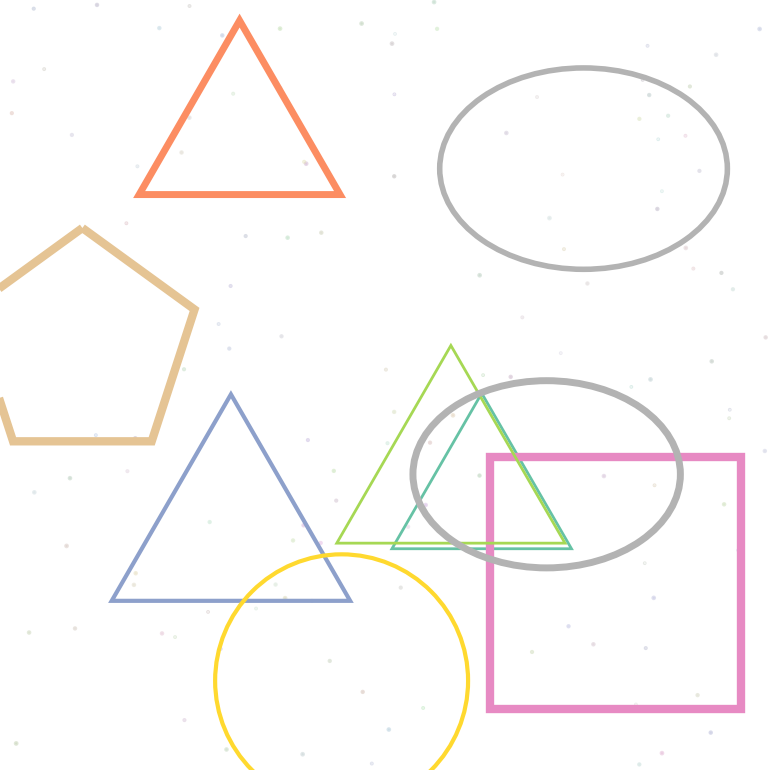[{"shape": "triangle", "thickness": 1, "radius": 0.67, "center": [0.626, 0.355]}, {"shape": "triangle", "thickness": 2.5, "radius": 0.75, "center": [0.311, 0.823]}, {"shape": "triangle", "thickness": 1.5, "radius": 0.89, "center": [0.3, 0.309]}, {"shape": "square", "thickness": 3, "radius": 0.82, "center": [0.799, 0.243]}, {"shape": "triangle", "thickness": 1, "radius": 0.86, "center": [0.586, 0.38]}, {"shape": "circle", "thickness": 1.5, "radius": 0.82, "center": [0.444, 0.116]}, {"shape": "pentagon", "thickness": 3, "radius": 0.77, "center": [0.107, 0.551]}, {"shape": "oval", "thickness": 2.5, "radius": 0.87, "center": [0.71, 0.384]}, {"shape": "oval", "thickness": 2, "radius": 0.93, "center": [0.758, 0.781]}]